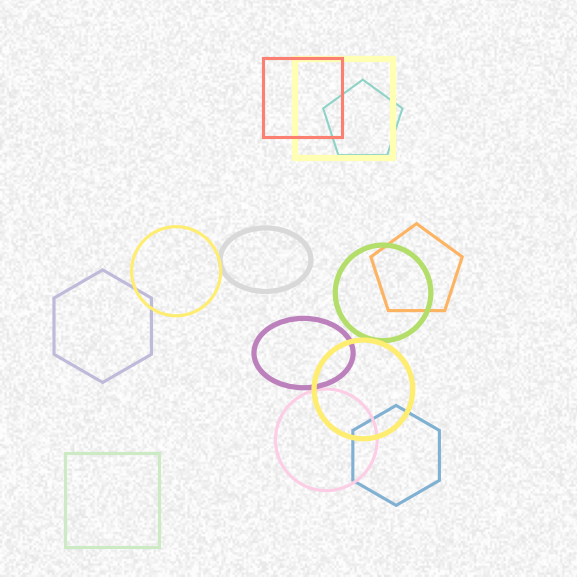[{"shape": "pentagon", "thickness": 1, "radius": 0.36, "center": [0.628, 0.789]}, {"shape": "square", "thickness": 3, "radius": 0.43, "center": [0.596, 0.811]}, {"shape": "hexagon", "thickness": 1.5, "radius": 0.49, "center": [0.178, 0.434]}, {"shape": "square", "thickness": 1.5, "radius": 0.34, "center": [0.524, 0.831]}, {"shape": "hexagon", "thickness": 1.5, "radius": 0.43, "center": [0.686, 0.211]}, {"shape": "pentagon", "thickness": 1.5, "radius": 0.42, "center": [0.721, 0.529]}, {"shape": "circle", "thickness": 2.5, "radius": 0.41, "center": [0.663, 0.492]}, {"shape": "circle", "thickness": 1.5, "radius": 0.44, "center": [0.565, 0.238]}, {"shape": "oval", "thickness": 2.5, "radius": 0.39, "center": [0.46, 0.549]}, {"shape": "oval", "thickness": 2.5, "radius": 0.43, "center": [0.526, 0.388]}, {"shape": "square", "thickness": 1.5, "radius": 0.4, "center": [0.194, 0.134]}, {"shape": "circle", "thickness": 1.5, "radius": 0.39, "center": [0.305, 0.53]}, {"shape": "circle", "thickness": 2.5, "radius": 0.43, "center": [0.629, 0.325]}]